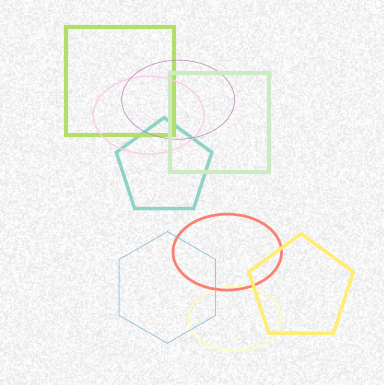[{"shape": "pentagon", "thickness": 2.5, "radius": 0.65, "center": [0.426, 0.564]}, {"shape": "oval", "thickness": 1, "radius": 0.6, "center": [0.609, 0.172]}, {"shape": "oval", "thickness": 2, "radius": 0.7, "center": [0.59, 0.345]}, {"shape": "hexagon", "thickness": 0.5, "radius": 0.72, "center": [0.435, 0.253]}, {"shape": "square", "thickness": 3, "radius": 0.7, "center": [0.312, 0.79]}, {"shape": "oval", "thickness": 1, "radius": 0.72, "center": [0.386, 0.701]}, {"shape": "oval", "thickness": 0.5, "radius": 0.73, "center": [0.463, 0.741]}, {"shape": "square", "thickness": 3, "radius": 0.64, "center": [0.571, 0.682]}, {"shape": "pentagon", "thickness": 2.5, "radius": 0.71, "center": [0.782, 0.25]}]